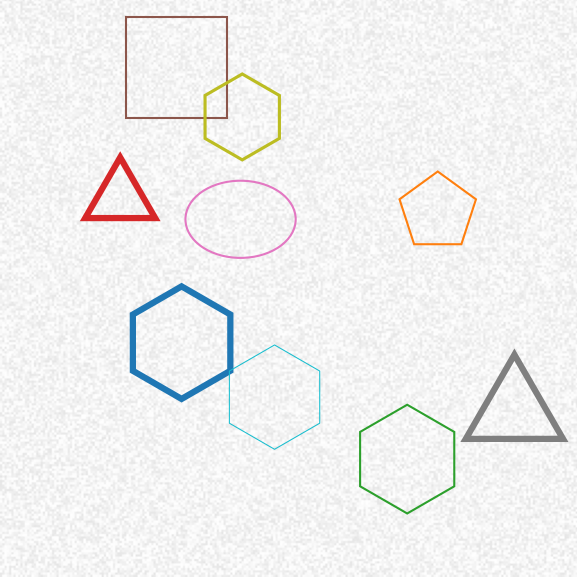[{"shape": "hexagon", "thickness": 3, "radius": 0.49, "center": [0.314, 0.406]}, {"shape": "pentagon", "thickness": 1, "radius": 0.35, "center": [0.758, 0.633]}, {"shape": "hexagon", "thickness": 1, "radius": 0.47, "center": [0.705, 0.204]}, {"shape": "triangle", "thickness": 3, "radius": 0.35, "center": [0.208, 0.657]}, {"shape": "square", "thickness": 1, "radius": 0.44, "center": [0.305, 0.882]}, {"shape": "oval", "thickness": 1, "radius": 0.48, "center": [0.417, 0.619]}, {"shape": "triangle", "thickness": 3, "radius": 0.49, "center": [0.891, 0.288]}, {"shape": "hexagon", "thickness": 1.5, "radius": 0.37, "center": [0.419, 0.797]}, {"shape": "hexagon", "thickness": 0.5, "radius": 0.45, "center": [0.475, 0.311]}]